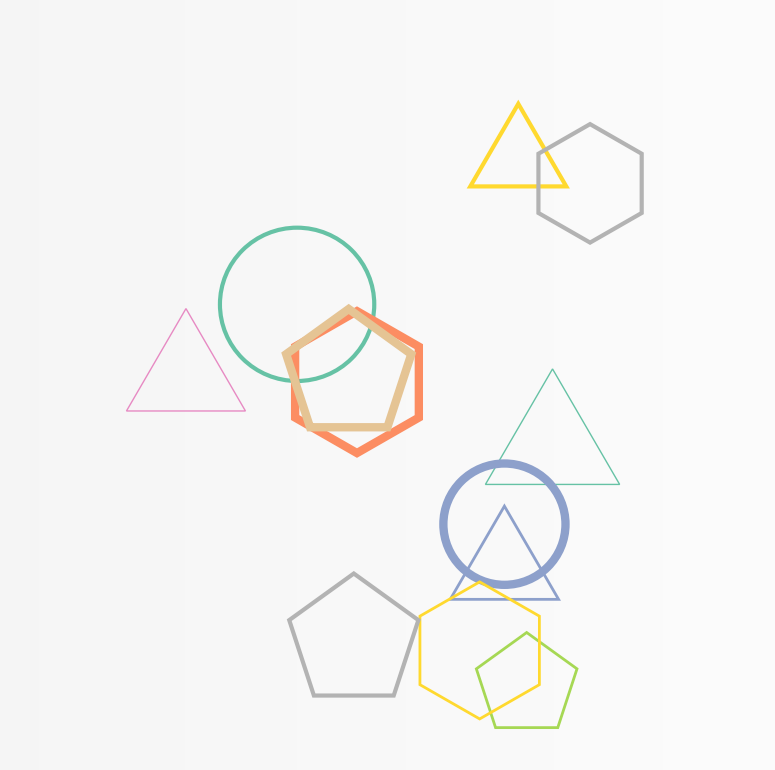[{"shape": "circle", "thickness": 1.5, "radius": 0.5, "center": [0.383, 0.605]}, {"shape": "triangle", "thickness": 0.5, "radius": 0.5, "center": [0.713, 0.421]}, {"shape": "hexagon", "thickness": 3, "radius": 0.46, "center": [0.461, 0.504]}, {"shape": "triangle", "thickness": 1, "radius": 0.4, "center": [0.651, 0.262]}, {"shape": "circle", "thickness": 3, "radius": 0.39, "center": [0.651, 0.319]}, {"shape": "triangle", "thickness": 0.5, "radius": 0.44, "center": [0.24, 0.511]}, {"shape": "pentagon", "thickness": 1, "radius": 0.34, "center": [0.68, 0.11]}, {"shape": "triangle", "thickness": 1.5, "radius": 0.36, "center": [0.669, 0.794]}, {"shape": "hexagon", "thickness": 1, "radius": 0.44, "center": [0.619, 0.155]}, {"shape": "pentagon", "thickness": 3, "radius": 0.42, "center": [0.45, 0.514]}, {"shape": "pentagon", "thickness": 1.5, "radius": 0.44, "center": [0.457, 0.168]}, {"shape": "hexagon", "thickness": 1.5, "radius": 0.38, "center": [0.761, 0.762]}]